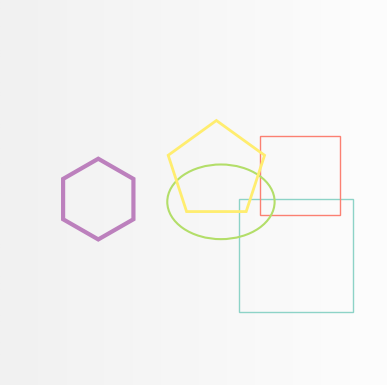[{"shape": "square", "thickness": 1, "radius": 0.74, "center": [0.765, 0.336]}, {"shape": "square", "thickness": 1, "radius": 0.52, "center": [0.775, 0.543]}, {"shape": "oval", "thickness": 1.5, "radius": 0.69, "center": [0.57, 0.476]}, {"shape": "hexagon", "thickness": 3, "radius": 0.52, "center": [0.254, 0.483]}, {"shape": "pentagon", "thickness": 2, "radius": 0.65, "center": [0.558, 0.556]}]